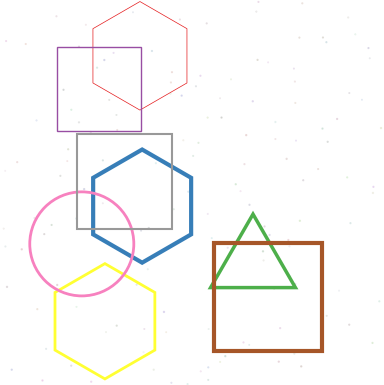[{"shape": "hexagon", "thickness": 0.5, "radius": 0.7, "center": [0.363, 0.855]}, {"shape": "hexagon", "thickness": 3, "radius": 0.73, "center": [0.369, 0.465]}, {"shape": "triangle", "thickness": 2.5, "radius": 0.64, "center": [0.657, 0.317]}, {"shape": "square", "thickness": 1, "radius": 0.54, "center": [0.258, 0.769]}, {"shape": "hexagon", "thickness": 2, "radius": 0.75, "center": [0.273, 0.166]}, {"shape": "square", "thickness": 3, "radius": 0.7, "center": [0.696, 0.228]}, {"shape": "circle", "thickness": 2, "radius": 0.68, "center": [0.212, 0.367]}, {"shape": "square", "thickness": 1.5, "radius": 0.62, "center": [0.324, 0.529]}]